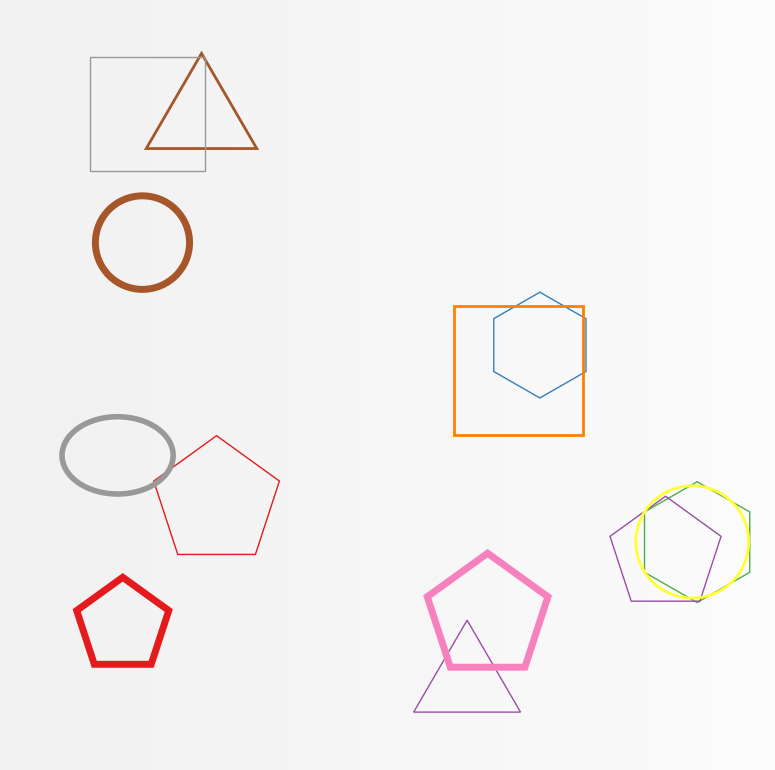[{"shape": "pentagon", "thickness": 0.5, "radius": 0.43, "center": [0.279, 0.349]}, {"shape": "pentagon", "thickness": 2.5, "radius": 0.31, "center": [0.158, 0.188]}, {"shape": "hexagon", "thickness": 0.5, "radius": 0.34, "center": [0.697, 0.552]}, {"shape": "hexagon", "thickness": 0.5, "radius": 0.39, "center": [0.9, 0.296]}, {"shape": "triangle", "thickness": 0.5, "radius": 0.4, "center": [0.603, 0.115]}, {"shape": "pentagon", "thickness": 0.5, "radius": 0.38, "center": [0.859, 0.28]}, {"shape": "square", "thickness": 1, "radius": 0.42, "center": [0.669, 0.519]}, {"shape": "circle", "thickness": 1, "radius": 0.36, "center": [0.893, 0.296]}, {"shape": "circle", "thickness": 2.5, "radius": 0.3, "center": [0.184, 0.685]}, {"shape": "triangle", "thickness": 1, "radius": 0.41, "center": [0.26, 0.848]}, {"shape": "pentagon", "thickness": 2.5, "radius": 0.41, "center": [0.629, 0.2]}, {"shape": "oval", "thickness": 2, "radius": 0.36, "center": [0.152, 0.409]}, {"shape": "square", "thickness": 0.5, "radius": 0.37, "center": [0.19, 0.852]}]